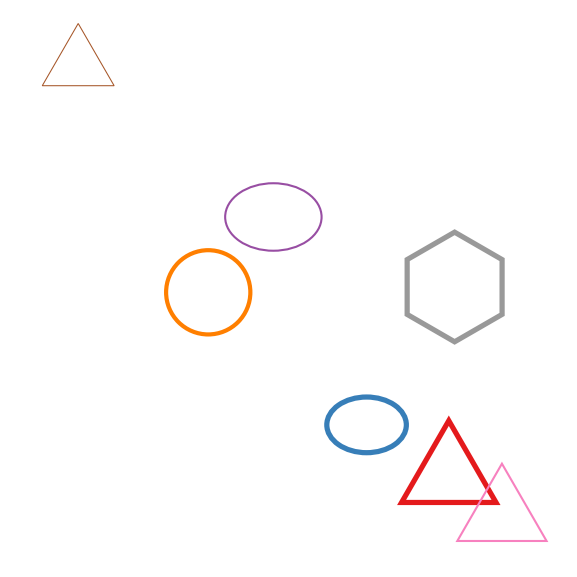[{"shape": "triangle", "thickness": 2.5, "radius": 0.47, "center": [0.777, 0.176]}, {"shape": "oval", "thickness": 2.5, "radius": 0.34, "center": [0.635, 0.263]}, {"shape": "oval", "thickness": 1, "radius": 0.42, "center": [0.473, 0.623]}, {"shape": "circle", "thickness": 2, "radius": 0.36, "center": [0.361, 0.493]}, {"shape": "triangle", "thickness": 0.5, "radius": 0.36, "center": [0.135, 0.887]}, {"shape": "triangle", "thickness": 1, "radius": 0.45, "center": [0.869, 0.107]}, {"shape": "hexagon", "thickness": 2.5, "radius": 0.47, "center": [0.787, 0.502]}]